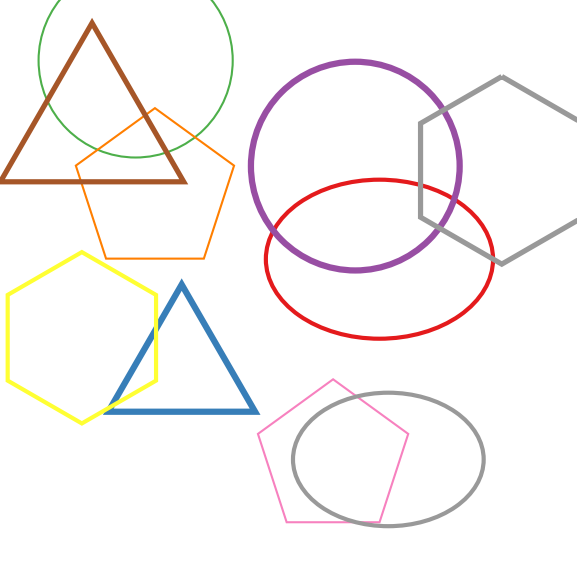[{"shape": "oval", "thickness": 2, "radius": 0.98, "center": [0.657, 0.55]}, {"shape": "triangle", "thickness": 3, "radius": 0.73, "center": [0.315, 0.36]}, {"shape": "circle", "thickness": 1, "radius": 0.84, "center": [0.235, 0.894]}, {"shape": "circle", "thickness": 3, "radius": 0.9, "center": [0.615, 0.712]}, {"shape": "pentagon", "thickness": 1, "radius": 0.72, "center": [0.268, 0.668]}, {"shape": "hexagon", "thickness": 2, "radius": 0.74, "center": [0.142, 0.414]}, {"shape": "triangle", "thickness": 2.5, "radius": 0.92, "center": [0.159, 0.776]}, {"shape": "pentagon", "thickness": 1, "radius": 0.68, "center": [0.577, 0.206]}, {"shape": "hexagon", "thickness": 2.5, "radius": 0.81, "center": [0.869, 0.704]}, {"shape": "oval", "thickness": 2, "radius": 0.83, "center": [0.672, 0.204]}]